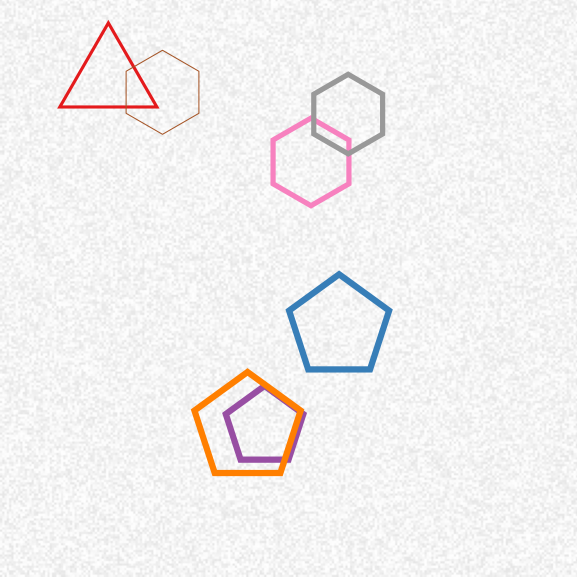[{"shape": "triangle", "thickness": 1.5, "radius": 0.49, "center": [0.188, 0.862]}, {"shape": "pentagon", "thickness": 3, "radius": 0.46, "center": [0.587, 0.433]}, {"shape": "pentagon", "thickness": 3, "radius": 0.35, "center": [0.458, 0.26]}, {"shape": "pentagon", "thickness": 3, "radius": 0.48, "center": [0.429, 0.258]}, {"shape": "hexagon", "thickness": 0.5, "radius": 0.36, "center": [0.281, 0.839]}, {"shape": "hexagon", "thickness": 2.5, "radius": 0.38, "center": [0.539, 0.719]}, {"shape": "hexagon", "thickness": 2.5, "radius": 0.34, "center": [0.603, 0.802]}]